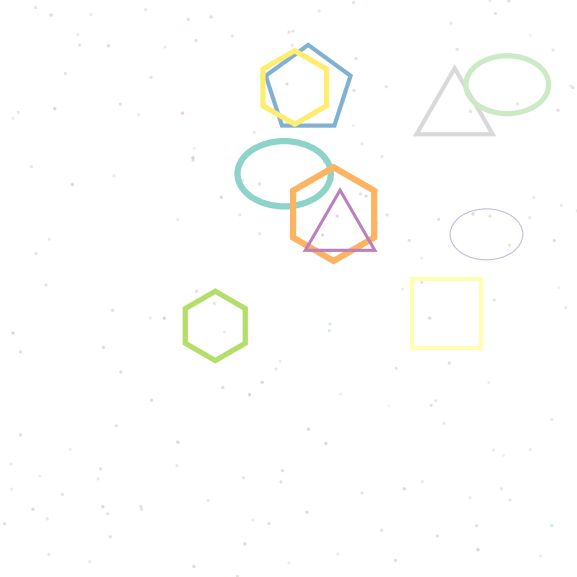[{"shape": "oval", "thickness": 3, "radius": 0.4, "center": [0.492, 0.698]}, {"shape": "square", "thickness": 2, "radius": 0.3, "center": [0.773, 0.456]}, {"shape": "oval", "thickness": 0.5, "radius": 0.31, "center": [0.842, 0.593]}, {"shape": "pentagon", "thickness": 2, "radius": 0.39, "center": [0.534, 0.844]}, {"shape": "hexagon", "thickness": 3, "radius": 0.41, "center": [0.578, 0.628]}, {"shape": "hexagon", "thickness": 2.5, "radius": 0.3, "center": [0.373, 0.435]}, {"shape": "triangle", "thickness": 2, "radius": 0.38, "center": [0.787, 0.805]}, {"shape": "triangle", "thickness": 1.5, "radius": 0.35, "center": [0.589, 0.6]}, {"shape": "oval", "thickness": 2.5, "radius": 0.36, "center": [0.878, 0.852]}, {"shape": "hexagon", "thickness": 2.5, "radius": 0.32, "center": [0.51, 0.848]}]